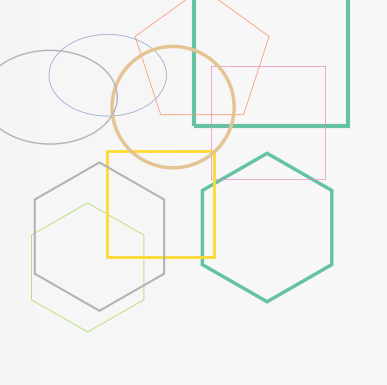[{"shape": "square", "thickness": 3, "radius": 0.99, "center": [0.699, 0.869]}, {"shape": "hexagon", "thickness": 2.5, "radius": 0.96, "center": [0.689, 0.409]}, {"shape": "pentagon", "thickness": 0.5, "radius": 0.91, "center": [0.522, 0.849]}, {"shape": "oval", "thickness": 0.5, "radius": 0.76, "center": [0.278, 0.805]}, {"shape": "square", "thickness": 0.5, "radius": 0.73, "center": [0.692, 0.682]}, {"shape": "hexagon", "thickness": 0.5, "radius": 0.84, "center": [0.226, 0.305]}, {"shape": "square", "thickness": 2, "radius": 0.69, "center": [0.414, 0.47]}, {"shape": "circle", "thickness": 2.5, "radius": 0.79, "center": [0.447, 0.722]}, {"shape": "oval", "thickness": 1, "radius": 0.87, "center": [0.129, 0.748]}, {"shape": "hexagon", "thickness": 1.5, "radius": 0.96, "center": [0.257, 0.385]}]